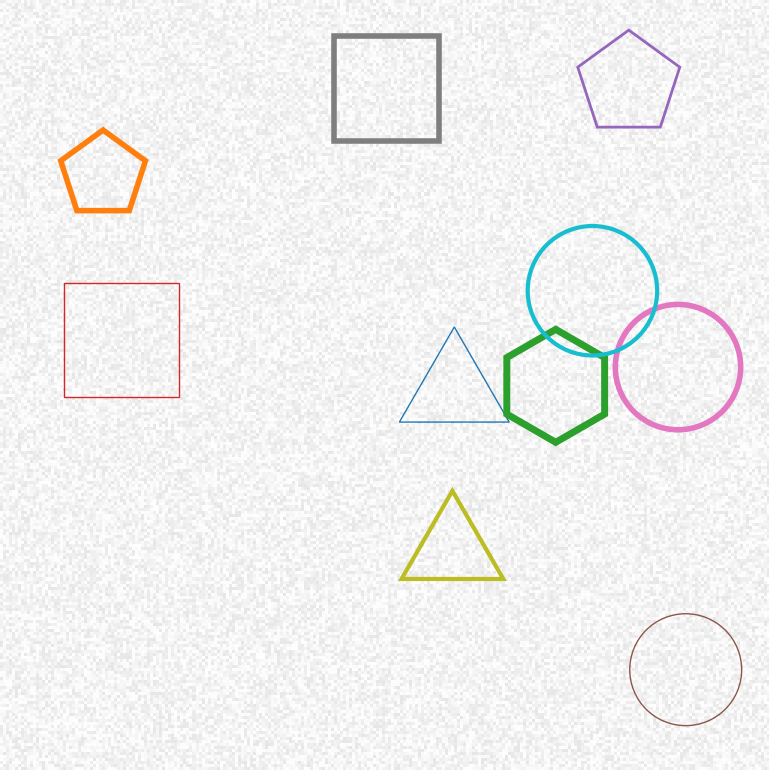[{"shape": "triangle", "thickness": 0.5, "radius": 0.41, "center": [0.59, 0.493]}, {"shape": "pentagon", "thickness": 2, "radius": 0.29, "center": [0.134, 0.773]}, {"shape": "hexagon", "thickness": 2.5, "radius": 0.37, "center": [0.722, 0.499]}, {"shape": "square", "thickness": 0.5, "radius": 0.37, "center": [0.158, 0.559]}, {"shape": "pentagon", "thickness": 1, "radius": 0.35, "center": [0.817, 0.891]}, {"shape": "circle", "thickness": 0.5, "radius": 0.36, "center": [0.891, 0.13]}, {"shape": "circle", "thickness": 2, "radius": 0.41, "center": [0.881, 0.523]}, {"shape": "square", "thickness": 2, "radius": 0.34, "center": [0.502, 0.885]}, {"shape": "triangle", "thickness": 1.5, "radius": 0.38, "center": [0.588, 0.286]}, {"shape": "circle", "thickness": 1.5, "radius": 0.42, "center": [0.769, 0.622]}]